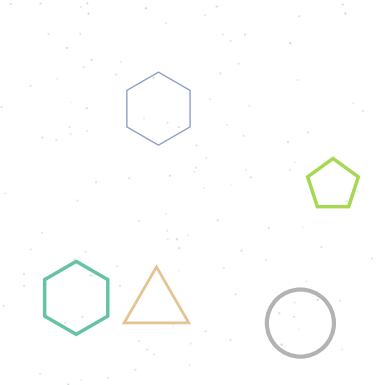[{"shape": "hexagon", "thickness": 2.5, "radius": 0.47, "center": [0.198, 0.226]}, {"shape": "hexagon", "thickness": 1, "radius": 0.47, "center": [0.412, 0.718]}, {"shape": "pentagon", "thickness": 2.5, "radius": 0.35, "center": [0.865, 0.519]}, {"shape": "triangle", "thickness": 2, "radius": 0.48, "center": [0.406, 0.21]}, {"shape": "circle", "thickness": 3, "radius": 0.44, "center": [0.78, 0.161]}]